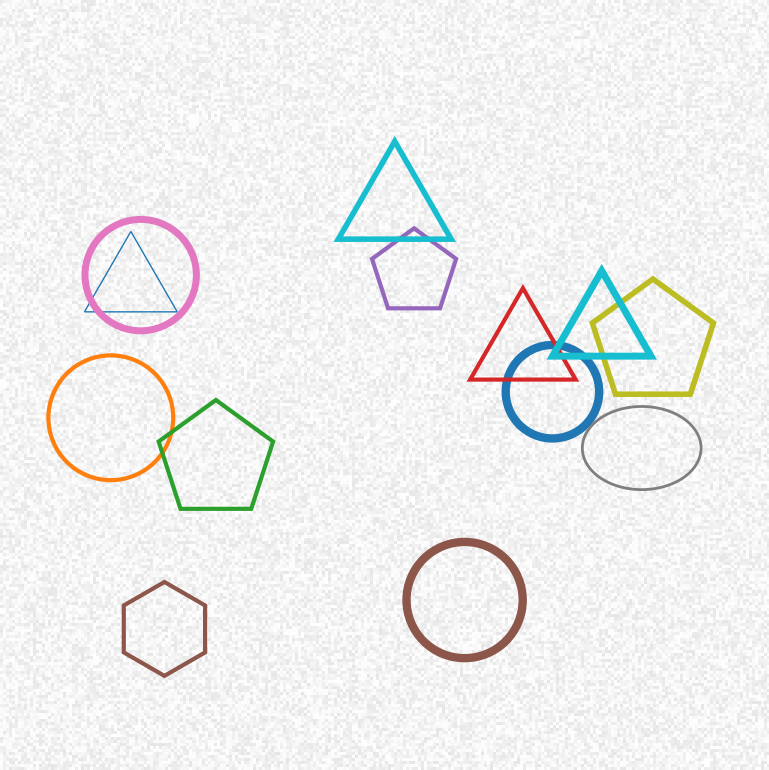[{"shape": "circle", "thickness": 3, "radius": 0.3, "center": [0.717, 0.491]}, {"shape": "triangle", "thickness": 0.5, "radius": 0.35, "center": [0.17, 0.63]}, {"shape": "circle", "thickness": 1.5, "radius": 0.41, "center": [0.144, 0.457]}, {"shape": "pentagon", "thickness": 1.5, "radius": 0.39, "center": [0.28, 0.402]}, {"shape": "triangle", "thickness": 1.5, "radius": 0.4, "center": [0.679, 0.547]}, {"shape": "pentagon", "thickness": 1.5, "radius": 0.29, "center": [0.538, 0.646]}, {"shape": "circle", "thickness": 3, "radius": 0.38, "center": [0.603, 0.221]}, {"shape": "hexagon", "thickness": 1.5, "radius": 0.3, "center": [0.214, 0.183]}, {"shape": "circle", "thickness": 2.5, "radius": 0.36, "center": [0.183, 0.643]}, {"shape": "oval", "thickness": 1, "radius": 0.39, "center": [0.833, 0.418]}, {"shape": "pentagon", "thickness": 2, "radius": 0.41, "center": [0.848, 0.555]}, {"shape": "triangle", "thickness": 2.5, "radius": 0.37, "center": [0.781, 0.574]}, {"shape": "triangle", "thickness": 2, "radius": 0.42, "center": [0.513, 0.732]}]